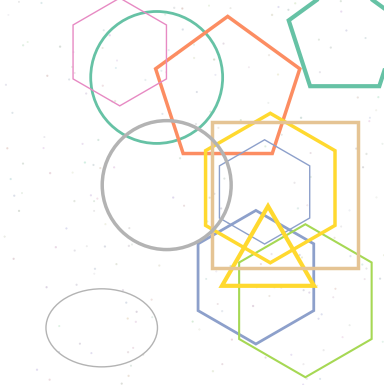[{"shape": "circle", "thickness": 2, "radius": 0.86, "center": [0.407, 0.799]}, {"shape": "pentagon", "thickness": 3, "radius": 0.76, "center": [0.895, 0.9]}, {"shape": "pentagon", "thickness": 2.5, "radius": 0.98, "center": [0.591, 0.761]}, {"shape": "hexagon", "thickness": 2, "radius": 0.87, "center": [0.665, 0.28]}, {"shape": "hexagon", "thickness": 1, "radius": 0.68, "center": [0.687, 0.502]}, {"shape": "hexagon", "thickness": 1, "radius": 0.7, "center": [0.311, 0.865]}, {"shape": "hexagon", "thickness": 1.5, "radius": 0.99, "center": [0.793, 0.219]}, {"shape": "hexagon", "thickness": 2.5, "radius": 0.97, "center": [0.702, 0.512]}, {"shape": "triangle", "thickness": 3, "radius": 0.69, "center": [0.696, 0.327]}, {"shape": "square", "thickness": 2.5, "radius": 0.95, "center": [0.74, 0.494]}, {"shape": "circle", "thickness": 2.5, "radius": 0.84, "center": [0.433, 0.519]}, {"shape": "oval", "thickness": 1, "radius": 0.72, "center": [0.264, 0.148]}]